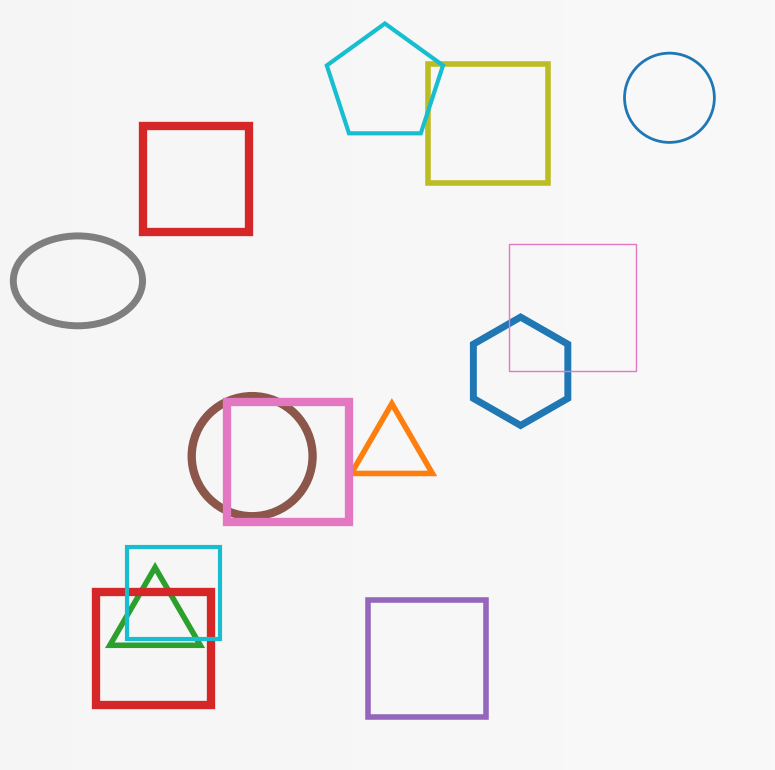[{"shape": "circle", "thickness": 1, "radius": 0.29, "center": [0.864, 0.873]}, {"shape": "hexagon", "thickness": 2.5, "radius": 0.35, "center": [0.672, 0.518]}, {"shape": "triangle", "thickness": 2, "radius": 0.3, "center": [0.506, 0.415]}, {"shape": "triangle", "thickness": 2, "radius": 0.34, "center": [0.2, 0.196]}, {"shape": "square", "thickness": 3, "radius": 0.34, "center": [0.253, 0.767]}, {"shape": "square", "thickness": 3, "radius": 0.37, "center": [0.198, 0.158]}, {"shape": "square", "thickness": 2, "radius": 0.38, "center": [0.551, 0.145]}, {"shape": "circle", "thickness": 3, "radius": 0.39, "center": [0.325, 0.408]}, {"shape": "square", "thickness": 3, "radius": 0.39, "center": [0.372, 0.4]}, {"shape": "square", "thickness": 0.5, "radius": 0.41, "center": [0.739, 0.6]}, {"shape": "oval", "thickness": 2.5, "radius": 0.42, "center": [0.101, 0.635]}, {"shape": "square", "thickness": 2, "radius": 0.39, "center": [0.63, 0.84]}, {"shape": "square", "thickness": 1.5, "radius": 0.3, "center": [0.224, 0.23]}, {"shape": "pentagon", "thickness": 1.5, "radius": 0.39, "center": [0.497, 0.891]}]